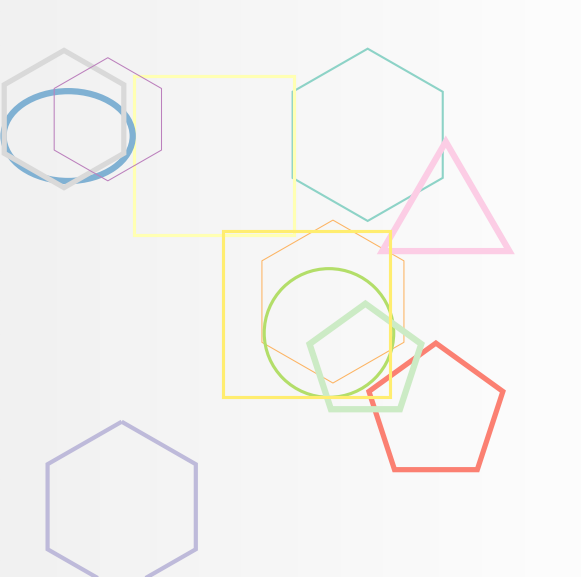[{"shape": "hexagon", "thickness": 1, "radius": 0.75, "center": [0.633, 0.766]}, {"shape": "square", "thickness": 1.5, "radius": 0.69, "center": [0.368, 0.73]}, {"shape": "hexagon", "thickness": 2, "radius": 0.74, "center": [0.209, 0.122]}, {"shape": "pentagon", "thickness": 2.5, "radius": 0.61, "center": [0.75, 0.284]}, {"shape": "oval", "thickness": 3, "radius": 0.56, "center": [0.117, 0.764]}, {"shape": "hexagon", "thickness": 0.5, "radius": 0.71, "center": [0.573, 0.477]}, {"shape": "circle", "thickness": 1.5, "radius": 0.56, "center": [0.566, 0.423]}, {"shape": "triangle", "thickness": 3, "radius": 0.63, "center": [0.767, 0.627]}, {"shape": "hexagon", "thickness": 2.5, "radius": 0.59, "center": [0.11, 0.793]}, {"shape": "hexagon", "thickness": 0.5, "radius": 0.53, "center": [0.186, 0.793]}, {"shape": "pentagon", "thickness": 3, "radius": 0.51, "center": [0.629, 0.372]}, {"shape": "square", "thickness": 1.5, "radius": 0.72, "center": [0.528, 0.455]}]